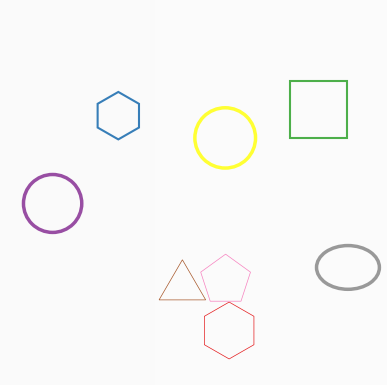[{"shape": "hexagon", "thickness": 0.5, "radius": 0.37, "center": [0.591, 0.142]}, {"shape": "hexagon", "thickness": 1.5, "radius": 0.31, "center": [0.305, 0.7]}, {"shape": "square", "thickness": 1.5, "radius": 0.37, "center": [0.822, 0.716]}, {"shape": "circle", "thickness": 2.5, "radius": 0.38, "center": [0.136, 0.472]}, {"shape": "circle", "thickness": 2.5, "radius": 0.39, "center": [0.581, 0.642]}, {"shape": "triangle", "thickness": 0.5, "radius": 0.35, "center": [0.471, 0.256]}, {"shape": "pentagon", "thickness": 0.5, "radius": 0.34, "center": [0.582, 0.272]}, {"shape": "oval", "thickness": 2.5, "radius": 0.41, "center": [0.898, 0.305]}]